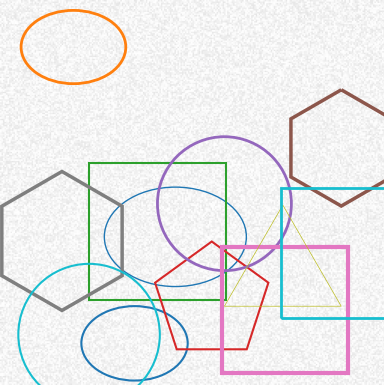[{"shape": "oval", "thickness": 1.5, "radius": 0.69, "center": [0.349, 0.108]}, {"shape": "oval", "thickness": 1, "radius": 0.92, "center": [0.455, 0.385]}, {"shape": "oval", "thickness": 2, "radius": 0.68, "center": [0.191, 0.878]}, {"shape": "square", "thickness": 1.5, "radius": 0.89, "center": [0.409, 0.399]}, {"shape": "pentagon", "thickness": 1.5, "radius": 0.77, "center": [0.55, 0.218]}, {"shape": "circle", "thickness": 2, "radius": 0.87, "center": [0.583, 0.471]}, {"shape": "hexagon", "thickness": 2.5, "radius": 0.75, "center": [0.886, 0.616]}, {"shape": "square", "thickness": 3, "radius": 0.82, "center": [0.741, 0.194]}, {"shape": "hexagon", "thickness": 2.5, "radius": 0.9, "center": [0.161, 0.374]}, {"shape": "triangle", "thickness": 0.5, "radius": 0.88, "center": [0.735, 0.292]}, {"shape": "square", "thickness": 2, "radius": 0.85, "center": [0.9, 0.343]}, {"shape": "circle", "thickness": 1.5, "radius": 0.92, "center": [0.231, 0.131]}]